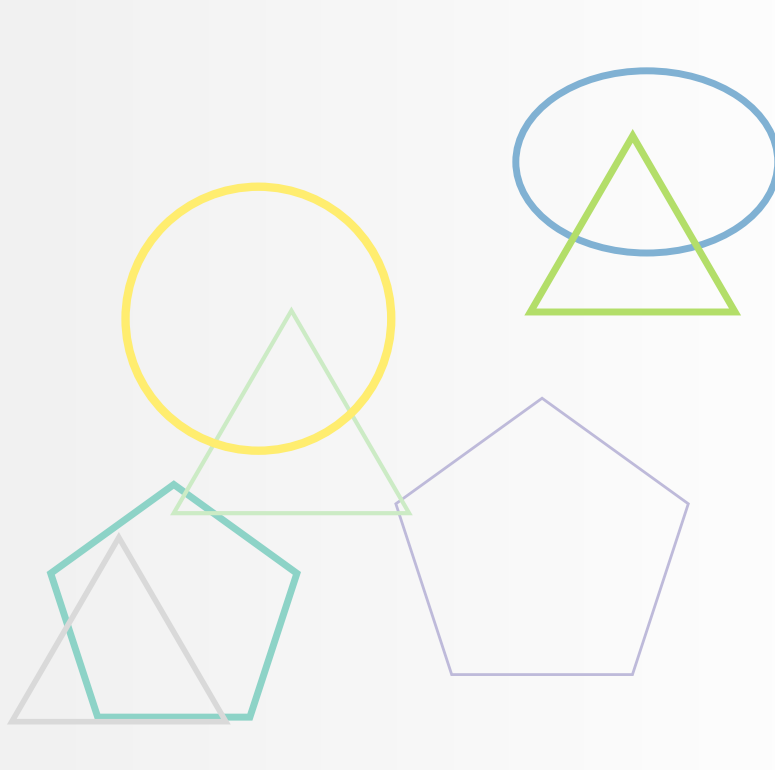[{"shape": "pentagon", "thickness": 2.5, "radius": 0.84, "center": [0.224, 0.204]}, {"shape": "pentagon", "thickness": 1, "radius": 0.99, "center": [0.699, 0.284]}, {"shape": "oval", "thickness": 2.5, "radius": 0.85, "center": [0.835, 0.79]}, {"shape": "triangle", "thickness": 2.5, "radius": 0.76, "center": [0.816, 0.671]}, {"shape": "triangle", "thickness": 2, "radius": 0.8, "center": [0.153, 0.142]}, {"shape": "triangle", "thickness": 1.5, "radius": 0.88, "center": [0.376, 0.421]}, {"shape": "circle", "thickness": 3, "radius": 0.86, "center": [0.333, 0.586]}]